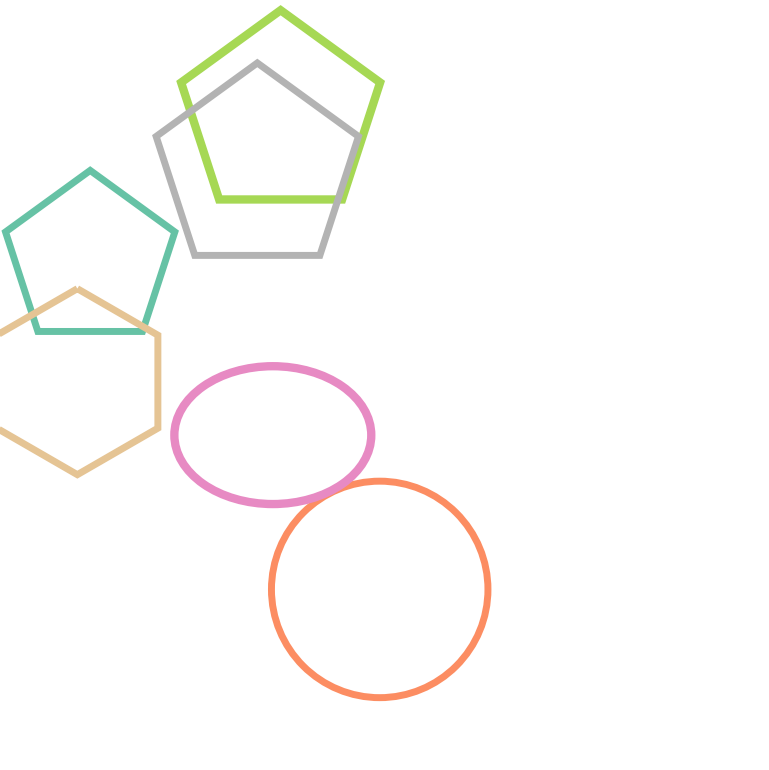[{"shape": "pentagon", "thickness": 2.5, "radius": 0.58, "center": [0.117, 0.663]}, {"shape": "circle", "thickness": 2.5, "radius": 0.7, "center": [0.493, 0.235]}, {"shape": "oval", "thickness": 3, "radius": 0.64, "center": [0.354, 0.435]}, {"shape": "pentagon", "thickness": 3, "radius": 0.68, "center": [0.364, 0.851]}, {"shape": "hexagon", "thickness": 2.5, "radius": 0.6, "center": [0.1, 0.504]}, {"shape": "pentagon", "thickness": 2.5, "radius": 0.69, "center": [0.334, 0.78]}]